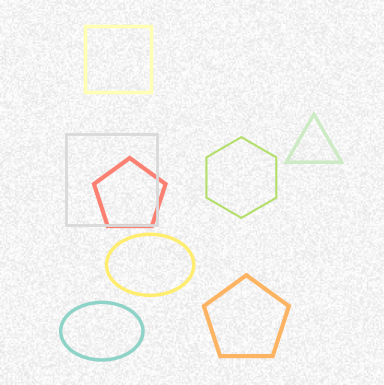[{"shape": "oval", "thickness": 2.5, "radius": 0.53, "center": [0.264, 0.14]}, {"shape": "square", "thickness": 2.5, "radius": 0.43, "center": [0.306, 0.848]}, {"shape": "pentagon", "thickness": 3, "radius": 0.49, "center": [0.337, 0.492]}, {"shape": "pentagon", "thickness": 3, "radius": 0.58, "center": [0.64, 0.169]}, {"shape": "hexagon", "thickness": 1.5, "radius": 0.52, "center": [0.627, 0.539]}, {"shape": "square", "thickness": 2, "radius": 0.59, "center": [0.289, 0.535]}, {"shape": "triangle", "thickness": 2.5, "radius": 0.42, "center": [0.815, 0.62]}, {"shape": "oval", "thickness": 2.5, "radius": 0.57, "center": [0.39, 0.312]}]